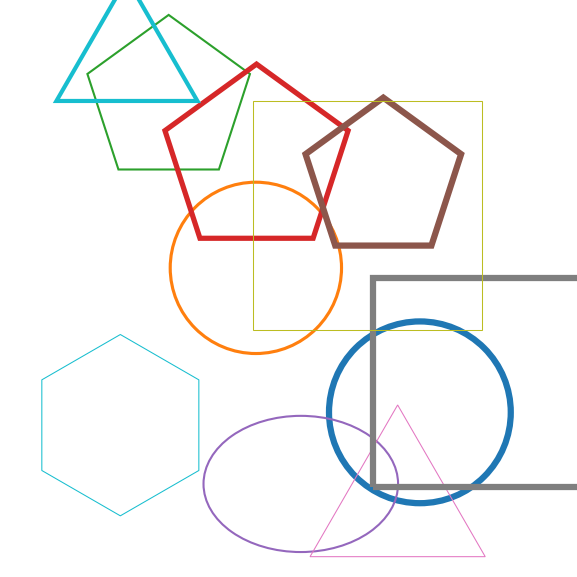[{"shape": "circle", "thickness": 3, "radius": 0.79, "center": [0.727, 0.285]}, {"shape": "circle", "thickness": 1.5, "radius": 0.74, "center": [0.443, 0.535]}, {"shape": "pentagon", "thickness": 1, "radius": 0.74, "center": [0.292, 0.825]}, {"shape": "pentagon", "thickness": 2.5, "radius": 0.83, "center": [0.444, 0.721]}, {"shape": "oval", "thickness": 1, "radius": 0.84, "center": [0.521, 0.161]}, {"shape": "pentagon", "thickness": 3, "radius": 0.71, "center": [0.664, 0.688]}, {"shape": "triangle", "thickness": 0.5, "radius": 0.88, "center": [0.689, 0.123]}, {"shape": "square", "thickness": 3, "radius": 0.91, "center": [0.828, 0.336]}, {"shape": "square", "thickness": 0.5, "radius": 0.99, "center": [0.636, 0.626]}, {"shape": "hexagon", "thickness": 0.5, "radius": 0.78, "center": [0.208, 0.263]}, {"shape": "triangle", "thickness": 2, "radius": 0.7, "center": [0.22, 0.895]}]